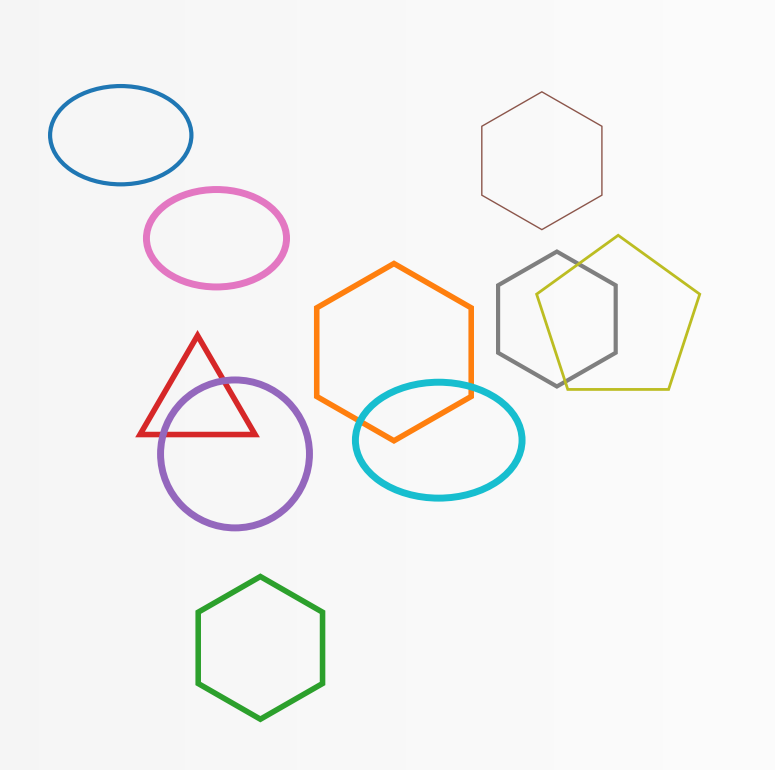[{"shape": "oval", "thickness": 1.5, "radius": 0.46, "center": [0.156, 0.824]}, {"shape": "hexagon", "thickness": 2, "radius": 0.58, "center": [0.508, 0.543]}, {"shape": "hexagon", "thickness": 2, "radius": 0.46, "center": [0.336, 0.159]}, {"shape": "triangle", "thickness": 2, "radius": 0.43, "center": [0.255, 0.479]}, {"shape": "circle", "thickness": 2.5, "radius": 0.48, "center": [0.303, 0.41]}, {"shape": "hexagon", "thickness": 0.5, "radius": 0.45, "center": [0.699, 0.791]}, {"shape": "oval", "thickness": 2.5, "radius": 0.45, "center": [0.279, 0.691]}, {"shape": "hexagon", "thickness": 1.5, "radius": 0.44, "center": [0.719, 0.586]}, {"shape": "pentagon", "thickness": 1, "radius": 0.55, "center": [0.798, 0.584]}, {"shape": "oval", "thickness": 2.5, "radius": 0.54, "center": [0.566, 0.428]}]